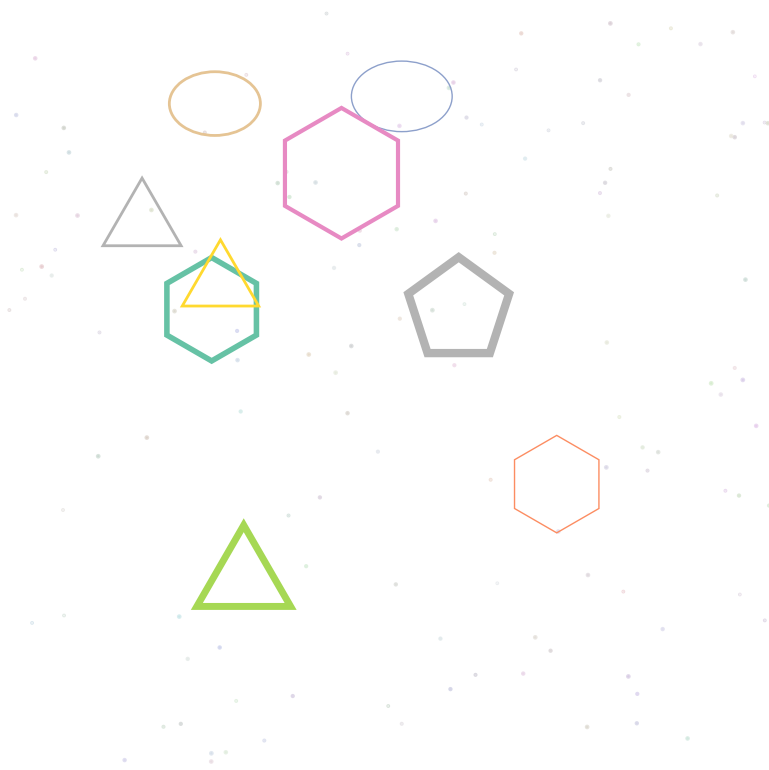[{"shape": "hexagon", "thickness": 2, "radius": 0.34, "center": [0.275, 0.598]}, {"shape": "hexagon", "thickness": 0.5, "radius": 0.32, "center": [0.723, 0.371]}, {"shape": "oval", "thickness": 0.5, "radius": 0.33, "center": [0.522, 0.875]}, {"shape": "hexagon", "thickness": 1.5, "radius": 0.42, "center": [0.443, 0.775]}, {"shape": "triangle", "thickness": 2.5, "radius": 0.35, "center": [0.317, 0.248]}, {"shape": "triangle", "thickness": 1, "radius": 0.29, "center": [0.286, 0.631]}, {"shape": "oval", "thickness": 1, "radius": 0.3, "center": [0.279, 0.865]}, {"shape": "triangle", "thickness": 1, "radius": 0.29, "center": [0.185, 0.71]}, {"shape": "pentagon", "thickness": 3, "radius": 0.34, "center": [0.596, 0.597]}]